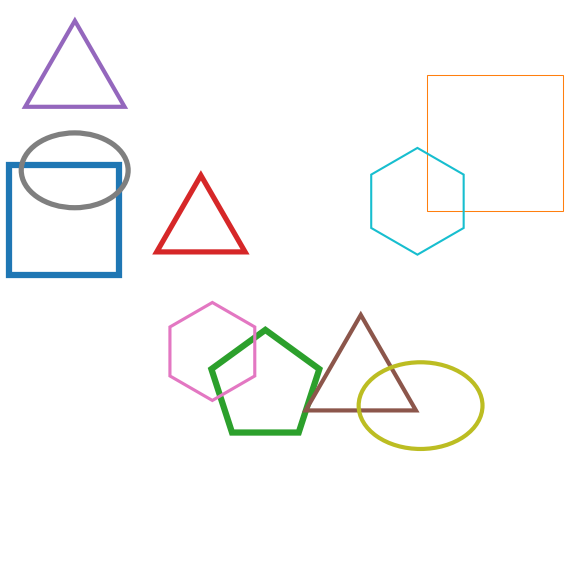[{"shape": "square", "thickness": 3, "radius": 0.48, "center": [0.111, 0.618]}, {"shape": "square", "thickness": 0.5, "radius": 0.59, "center": [0.857, 0.752]}, {"shape": "pentagon", "thickness": 3, "radius": 0.49, "center": [0.46, 0.33]}, {"shape": "triangle", "thickness": 2.5, "radius": 0.44, "center": [0.348, 0.607]}, {"shape": "triangle", "thickness": 2, "radius": 0.5, "center": [0.13, 0.864]}, {"shape": "triangle", "thickness": 2, "radius": 0.55, "center": [0.625, 0.344]}, {"shape": "hexagon", "thickness": 1.5, "radius": 0.42, "center": [0.368, 0.391]}, {"shape": "oval", "thickness": 2.5, "radius": 0.46, "center": [0.129, 0.704]}, {"shape": "oval", "thickness": 2, "radius": 0.54, "center": [0.728, 0.297]}, {"shape": "hexagon", "thickness": 1, "radius": 0.46, "center": [0.723, 0.651]}]